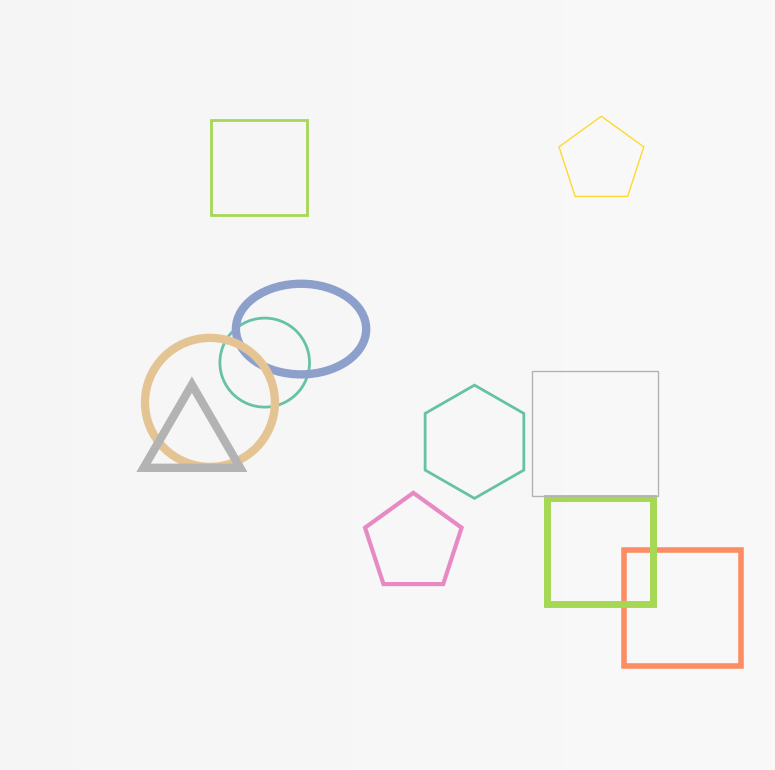[{"shape": "circle", "thickness": 1, "radius": 0.29, "center": [0.342, 0.529]}, {"shape": "hexagon", "thickness": 1, "radius": 0.37, "center": [0.612, 0.426]}, {"shape": "square", "thickness": 2, "radius": 0.38, "center": [0.88, 0.21]}, {"shape": "oval", "thickness": 3, "radius": 0.42, "center": [0.388, 0.573]}, {"shape": "pentagon", "thickness": 1.5, "radius": 0.33, "center": [0.533, 0.294]}, {"shape": "square", "thickness": 2.5, "radius": 0.34, "center": [0.774, 0.284]}, {"shape": "square", "thickness": 1, "radius": 0.31, "center": [0.334, 0.782]}, {"shape": "pentagon", "thickness": 0.5, "radius": 0.29, "center": [0.776, 0.791]}, {"shape": "circle", "thickness": 3, "radius": 0.42, "center": [0.271, 0.477]}, {"shape": "square", "thickness": 0.5, "radius": 0.41, "center": [0.768, 0.437]}, {"shape": "triangle", "thickness": 3, "radius": 0.36, "center": [0.248, 0.428]}]